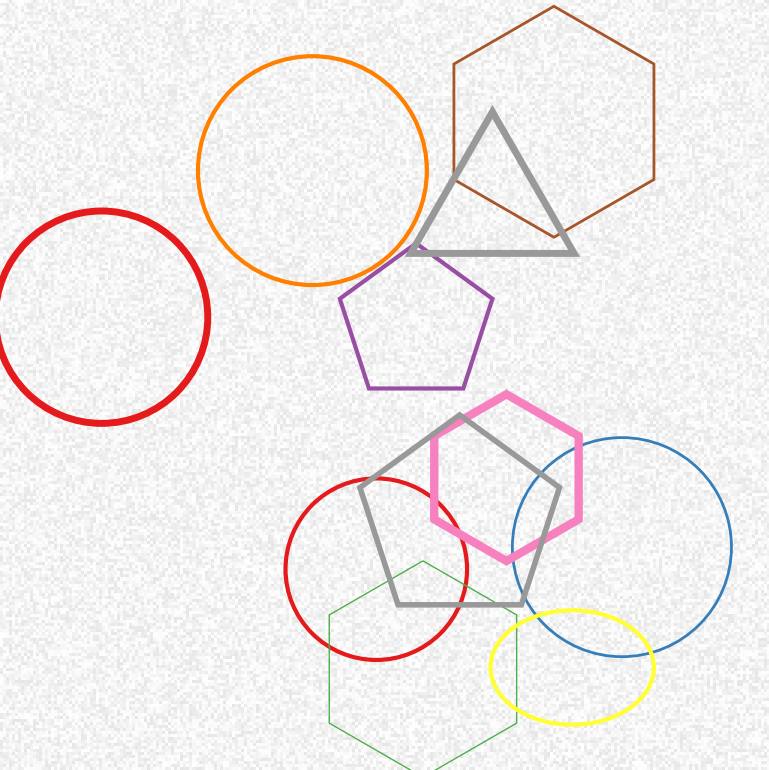[{"shape": "circle", "thickness": 1.5, "radius": 0.59, "center": [0.489, 0.261]}, {"shape": "circle", "thickness": 2.5, "radius": 0.69, "center": [0.132, 0.588]}, {"shape": "circle", "thickness": 1, "radius": 0.71, "center": [0.808, 0.289]}, {"shape": "hexagon", "thickness": 0.5, "radius": 0.7, "center": [0.549, 0.131]}, {"shape": "pentagon", "thickness": 1.5, "radius": 0.52, "center": [0.54, 0.58]}, {"shape": "circle", "thickness": 1.5, "radius": 0.74, "center": [0.406, 0.778]}, {"shape": "oval", "thickness": 1.5, "radius": 0.53, "center": [0.743, 0.133]}, {"shape": "hexagon", "thickness": 1, "radius": 0.75, "center": [0.719, 0.842]}, {"shape": "hexagon", "thickness": 3, "radius": 0.54, "center": [0.658, 0.38]}, {"shape": "pentagon", "thickness": 2, "radius": 0.68, "center": [0.597, 0.325]}, {"shape": "triangle", "thickness": 2.5, "radius": 0.61, "center": [0.639, 0.732]}]